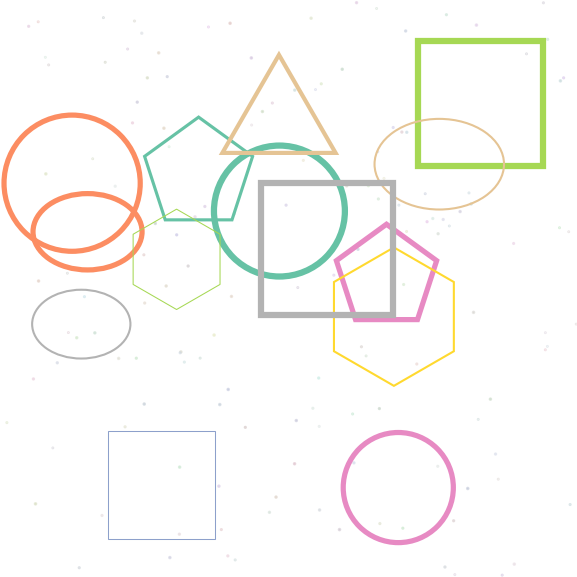[{"shape": "pentagon", "thickness": 1.5, "radius": 0.49, "center": [0.344, 0.698]}, {"shape": "circle", "thickness": 3, "radius": 0.57, "center": [0.484, 0.634]}, {"shape": "oval", "thickness": 2.5, "radius": 0.47, "center": [0.152, 0.598]}, {"shape": "circle", "thickness": 2.5, "radius": 0.59, "center": [0.125, 0.682]}, {"shape": "square", "thickness": 0.5, "radius": 0.47, "center": [0.28, 0.16]}, {"shape": "pentagon", "thickness": 2.5, "radius": 0.46, "center": [0.669, 0.52]}, {"shape": "circle", "thickness": 2.5, "radius": 0.48, "center": [0.69, 0.155]}, {"shape": "square", "thickness": 3, "radius": 0.54, "center": [0.833, 0.82]}, {"shape": "hexagon", "thickness": 0.5, "radius": 0.43, "center": [0.306, 0.55]}, {"shape": "hexagon", "thickness": 1, "radius": 0.6, "center": [0.682, 0.451]}, {"shape": "oval", "thickness": 1, "radius": 0.56, "center": [0.761, 0.715]}, {"shape": "triangle", "thickness": 2, "radius": 0.57, "center": [0.483, 0.791]}, {"shape": "oval", "thickness": 1, "radius": 0.43, "center": [0.141, 0.438]}, {"shape": "square", "thickness": 3, "radius": 0.57, "center": [0.567, 0.568]}]